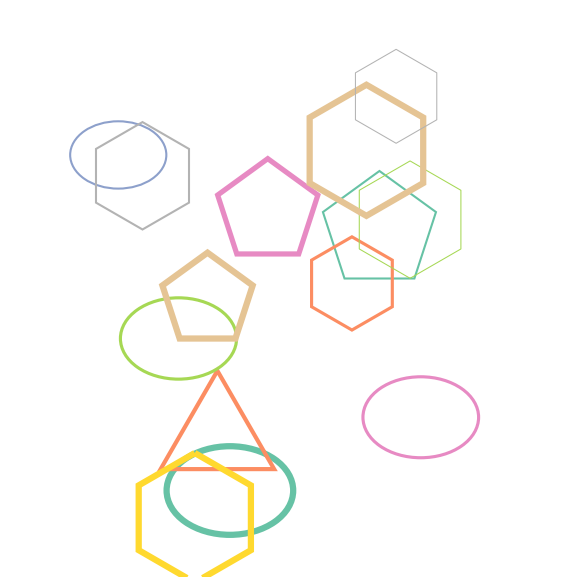[{"shape": "pentagon", "thickness": 1, "radius": 0.51, "center": [0.657, 0.6]}, {"shape": "oval", "thickness": 3, "radius": 0.55, "center": [0.398, 0.15]}, {"shape": "hexagon", "thickness": 1.5, "radius": 0.4, "center": [0.609, 0.508]}, {"shape": "triangle", "thickness": 2, "radius": 0.57, "center": [0.376, 0.244]}, {"shape": "oval", "thickness": 1, "radius": 0.42, "center": [0.205, 0.731]}, {"shape": "oval", "thickness": 1.5, "radius": 0.5, "center": [0.729, 0.277]}, {"shape": "pentagon", "thickness": 2.5, "radius": 0.46, "center": [0.464, 0.633]}, {"shape": "hexagon", "thickness": 0.5, "radius": 0.51, "center": [0.71, 0.619]}, {"shape": "oval", "thickness": 1.5, "radius": 0.5, "center": [0.309, 0.413]}, {"shape": "hexagon", "thickness": 3, "radius": 0.56, "center": [0.337, 0.103]}, {"shape": "hexagon", "thickness": 3, "radius": 0.57, "center": [0.635, 0.739]}, {"shape": "pentagon", "thickness": 3, "radius": 0.41, "center": [0.359, 0.479]}, {"shape": "hexagon", "thickness": 0.5, "radius": 0.41, "center": [0.686, 0.832]}, {"shape": "hexagon", "thickness": 1, "radius": 0.46, "center": [0.247, 0.695]}]